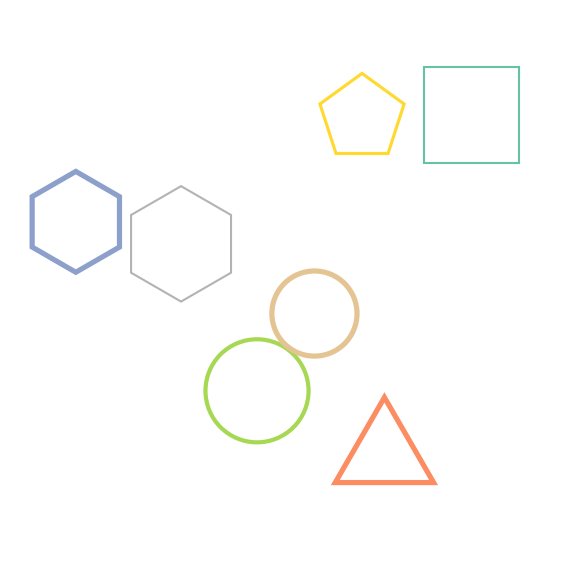[{"shape": "square", "thickness": 1, "radius": 0.41, "center": [0.816, 0.799]}, {"shape": "triangle", "thickness": 2.5, "radius": 0.49, "center": [0.666, 0.213]}, {"shape": "hexagon", "thickness": 2.5, "radius": 0.44, "center": [0.131, 0.615]}, {"shape": "circle", "thickness": 2, "radius": 0.45, "center": [0.445, 0.322]}, {"shape": "pentagon", "thickness": 1.5, "radius": 0.38, "center": [0.627, 0.795]}, {"shape": "circle", "thickness": 2.5, "radius": 0.37, "center": [0.545, 0.456]}, {"shape": "hexagon", "thickness": 1, "radius": 0.5, "center": [0.314, 0.577]}]